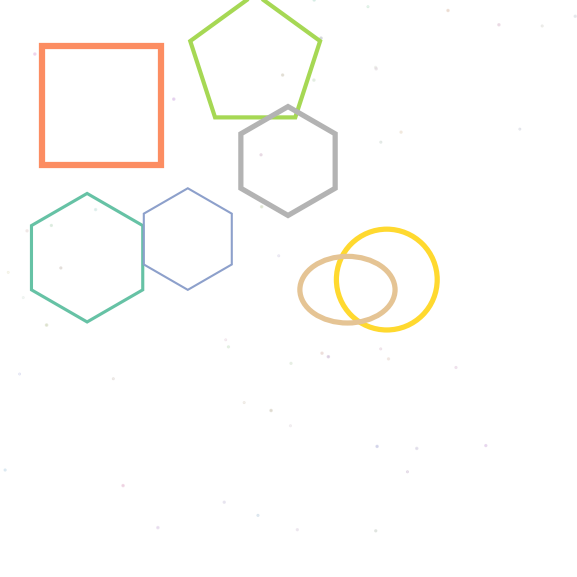[{"shape": "hexagon", "thickness": 1.5, "radius": 0.56, "center": [0.151, 0.553]}, {"shape": "square", "thickness": 3, "radius": 0.51, "center": [0.176, 0.816]}, {"shape": "hexagon", "thickness": 1, "radius": 0.44, "center": [0.325, 0.585]}, {"shape": "pentagon", "thickness": 2, "radius": 0.59, "center": [0.442, 0.891]}, {"shape": "circle", "thickness": 2.5, "radius": 0.44, "center": [0.67, 0.515]}, {"shape": "oval", "thickness": 2.5, "radius": 0.41, "center": [0.602, 0.498]}, {"shape": "hexagon", "thickness": 2.5, "radius": 0.47, "center": [0.499, 0.72]}]